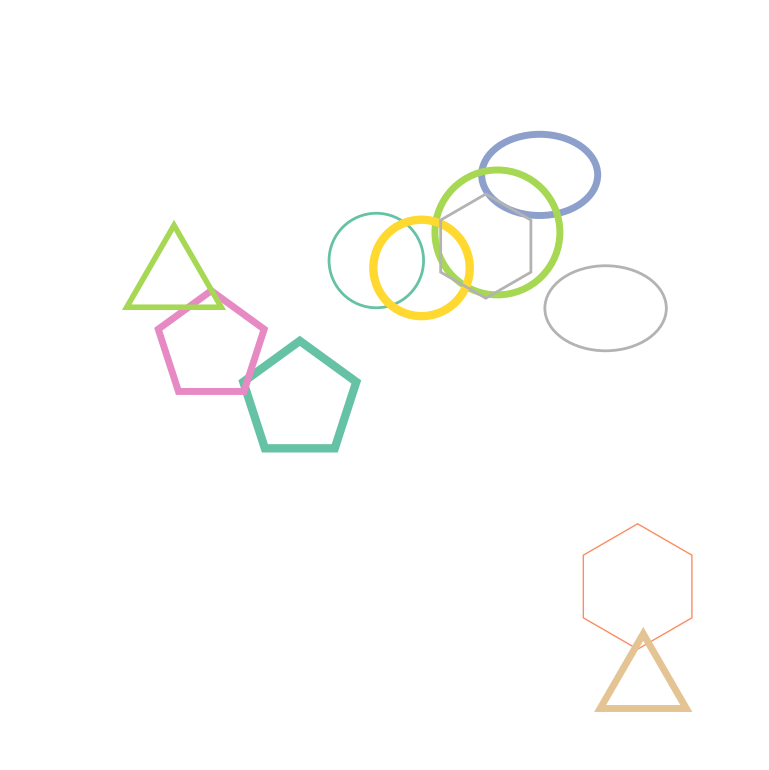[{"shape": "pentagon", "thickness": 3, "radius": 0.39, "center": [0.389, 0.48]}, {"shape": "circle", "thickness": 1, "radius": 0.31, "center": [0.489, 0.662]}, {"shape": "hexagon", "thickness": 0.5, "radius": 0.41, "center": [0.828, 0.238]}, {"shape": "oval", "thickness": 2.5, "radius": 0.38, "center": [0.701, 0.773]}, {"shape": "pentagon", "thickness": 2.5, "radius": 0.36, "center": [0.274, 0.55]}, {"shape": "triangle", "thickness": 2, "radius": 0.35, "center": [0.226, 0.636]}, {"shape": "circle", "thickness": 2.5, "radius": 0.41, "center": [0.646, 0.698]}, {"shape": "circle", "thickness": 3, "radius": 0.31, "center": [0.547, 0.652]}, {"shape": "triangle", "thickness": 2.5, "radius": 0.32, "center": [0.835, 0.112]}, {"shape": "oval", "thickness": 1, "radius": 0.39, "center": [0.786, 0.6]}, {"shape": "hexagon", "thickness": 1, "radius": 0.34, "center": [0.631, 0.68]}]